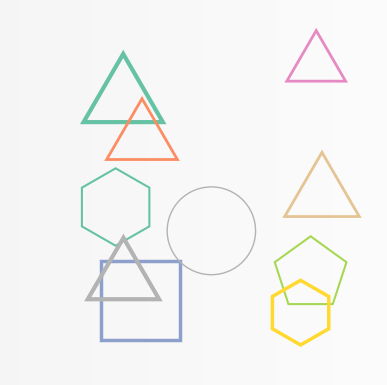[{"shape": "hexagon", "thickness": 1.5, "radius": 0.5, "center": [0.298, 0.462]}, {"shape": "triangle", "thickness": 3, "radius": 0.59, "center": [0.318, 0.742]}, {"shape": "triangle", "thickness": 2, "radius": 0.53, "center": [0.366, 0.638]}, {"shape": "square", "thickness": 2.5, "radius": 0.51, "center": [0.363, 0.22]}, {"shape": "triangle", "thickness": 2, "radius": 0.44, "center": [0.816, 0.833]}, {"shape": "pentagon", "thickness": 1.5, "radius": 0.49, "center": [0.802, 0.289]}, {"shape": "hexagon", "thickness": 2.5, "radius": 0.42, "center": [0.776, 0.188]}, {"shape": "triangle", "thickness": 2, "radius": 0.56, "center": [0.831, 0.493]}, {"shape": "triangle", "thickness": 3, "radius": 0.53, "center": [0.319, 0.276]}, {"shape": "circle", "thickness": 1, "radius": 0.57, "center": [0.545, 0.401]}]